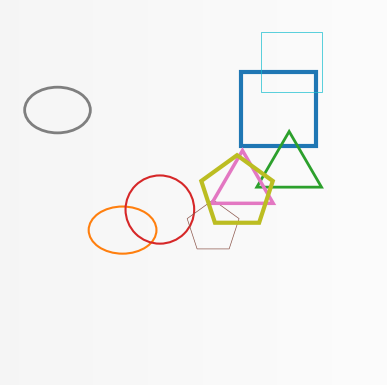[{"shape": "square", "thickness": 3, "radius": 0.48, "center": [0.719, 0.717]}, {"shape": "oval", "thickness": 1.5, "radius": 0.44, "center": [0.316, 0.402]}, {"shape": "triangle", "thickness": 2, "radius": 0.48, "center": [0.746, 0.562]}, {"shape": "circle", "thickness": 1.5, "radius": 0.44, "center": [0.413, 0.456]}, {"shape": "pentagon", "thickness": 0.5, "radius": 0.35, "center": [0.55, 0.41]}, {"shape": "triangle", "thickness": 2.5, "radius": 0.46, "center": [0.626, 0.518]}, {"shape": "oval", "thickness": 2, "radius": 0.42, "center": [0.148, 0.714]}, {"shape": "pentagon", "thickness": 3, "radius": 0.48, "center": [0.612, 0.5]}, {"shape": "square", "thickness": 0.5, "radius": 0.39, "center": [0.752, 0.838]}]